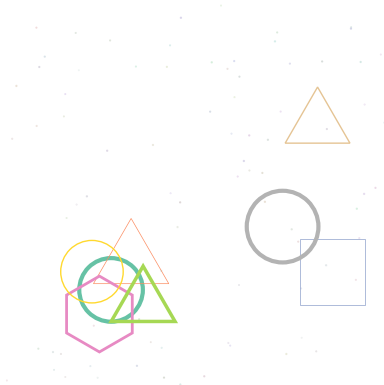[{"shape": "circle", "thickness": 3, "radius": 0.41, "center": [0.288, 0.247]}, {"shape": "triangle", "thickness": 0.5, "radius": 0.56, "center": [0.341, 0.32]}, {"shape": "square", "thickness": 0.5, "radius": 0.43, "center": [0.864, 0.294]}, {"shape": "hexagon", "thickness": 2, "radius": 0.49, "center": [0.258, 0.184]}, {"shape": "triangle", "thickness": 2.5, "radius": 0.48, "center": [0.372, 0.213]}, {"shape": "circle", "thickness": 1, "radius": 0.41, "center": [0.239, 0.294]}, {"shape": "triangle", "thickness": 1, "radius": 0.49, "center": [0.825, 0.677]}, {"shape": "circle", "thickness": 3, "radius": 0.47, "center": [0.734, 0.411]}]